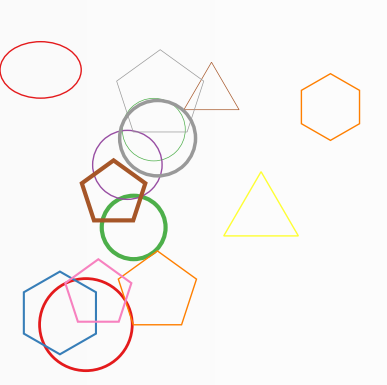[{"shape": "oval", "thickness": 1, "radius": 0.52, "center": [0.105, 0.818]}, {"shape": "circle", "thickness": 2, "radius": 0.6, "center": [0.222, 0.157]}, {"shape": "hexagon", "thickness": 1.5, "radius": 0.54, "center": [0.155, 0.187]}, {"shape": "circle", "thickness": 0.5, "radius": 0.41, "center": [0.397, 0.663]}, {"shape": "circle", "thickness": 3, "radius": 0.41, "center": [0.345, 0.409]}, {"shape": "circle", "thickness": 1, "radius": 0.45, "center": [0.329, 0.572]}, {"shape": "pentagon", "thickness": 1, "radius": 0.53, "center": [0.406, 0.242]}, {"shape": "hexagon", "thickness": 1, "radius": 0.43, "center": [0.853, 0.722]}, {"shape": "triangle", "thickness": 1, "radius": 0.56, "center": [0.674, 0.443]}, {"shape": "pentagon", "thickness": 3, "radius": 0.43, "center": [0.293, 0.497]}, {"shape": "triangle", "thickness": 0.5, "radius": 0.41, "center": [0.546, 0.756]}, {"shape": "pentagon", "thickness": 1.5, "radius": 0.45, "center": [0.254, 0.237]}, {"shape": "circle", "thickness": 2.5, "radius": 0.49, "center": [0.407, 0.641]}, {"shape": "pentagon", "thickness": 0.5, "radius": 0.59, "center": [0.413, 0.753]}]